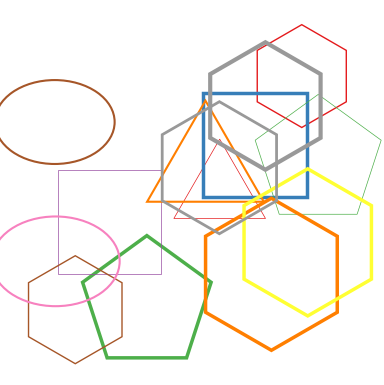[{"shape": "triangle", "thickness": 0.5, "radius": 0.69, "center": [0.571, 0.501]}, {"shape": "hexagon", "thickness": 1, "radius": 0.67, "center": [0.784, 0.802]}, {"shape": "square", "thickness": 2.5, "radius": 0.68, "center": [0.661, 0.623]}, {"shape": "pentagon", "thickness": 0.5, "radius": 0.86, "center": [0.826, 0.583]}, {"shape": "pentagon", "thickness": 2.5, "radius": 0.88, "center": [0.381, 0.213]}, {"shape": "square", "thickness": 0.5, "radius": 0.67, "center": [0.285, 0.424]}, {"shape": "triangle", "thickness": 1.5, "radius": 0.87, "center": [0.534, 0.564]}, {"shape": "hexagon", "thickness": 2.5, "radius": 0.99, "center": [0.705, 0.288]}, {"shape": "hexagon", "thickness": 2.5, "radius": 0.96, "center": [0.799, 0.37]}, {"shape": "hexagon", "thickness": 1, "radius": 0.7, "center": [0.195, 0.196]}, {"shape": "oval", "thickness": 1.5, "radius": 0.78, "center": [0.142, 0.683]}, {"shape": "oval", "thickness": 1.5, "radius": 0.83, "center": [0.144, 0.321]}, {"shape": "hexagon", "thickness": 3, "radius": 0.83, "center": [0.689, 0.725]}, {"shape": "hexagon", "thickness": 2, "radius": 0.86, "center": [0.57, 0.564]}]